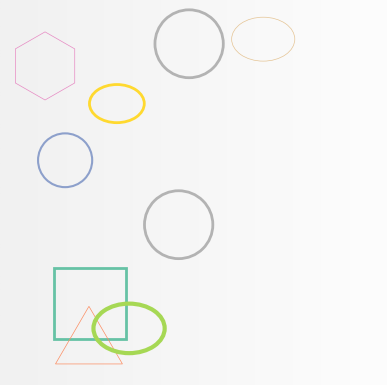[{"shape": "square", "thickness": 2, "radius": 0.46, "center": [0.232, 0.213]}, {"shape": "triangle", "thickness": 0.5, "radius": 0.5, "center": [0.23, 0.105]}, {"shape": "circle", "thickness": 1.5, "radius": 0.35, "center": [0.168, 0.584]}, {"shape": "hexagon", "thickness": 0.5, "radius": 0.44, "center": [0.116, 0.829]}, {"shape": "oval", "thickness": 3, "radius": 0.46, "center": [0.333, 0.147]}, {"shape": "oval", "thickness": 2, "radius": 0.35, "center": [0.302, 0.731]}, {"shape": "oval", "thickness": 0.5, "radius": 0.41, "center": [0.679, 0.898]}, {"shape": "circle", "thickness": 2, "radius": 0.44, "center": [0.488, 0.886]}, {"shape": "circle", "thickness": 2, "radius": 0.44, "center": [0.461, 0.416]}]